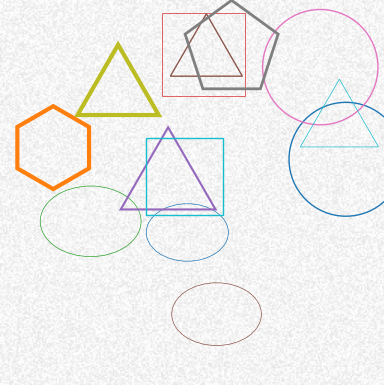[{"shape": "circle", "thickness": 1, "radius": 0.74, "center": [0.899, 0.586]}, {"shape": "oval", "thickness": 0.5, "radius": 0.53, "center": [0.487, 0.396]}, {"shape": "hexagon", "thickness": 3, "radius": 0.54, "center": [0.138, 0.617]}, {"shape": "oval", "thickness": 0.5, "radius": 0.65, "center": [0.235, 0.425]}, {"shape": "square", "thickness": 0.5, "radius": 0.54, "center": [0.528, 0.858]}, {"shape": "triangle", "thickness": 1.5, "radius": 0.71, "center": [0.437, 0.527]}, {"shape": "triangle", "thickness": 1, "radius": 0.54, "center": [0.536, 0.856]}, {"shape": "oval", "thickness": 0.5, "radius": 0.58, "center": [0.562, 0.184]}, {"shape": "circle", "thickness": 1, "radius": 0.75, "center": [0.832, 0.826]}, {"shape": "pentagon", "thickness": 2, "radius": 0.64, "center": [0.602, 0.872]}, {"shape": "triangle", "thickness": 3, "radius": 0.61, "center": [0.307, 0.762]}, {"shape": "square", "thickness": 1, "radius": 0.5, "center": [0.48, 0.541]}, {"shape": "triangle", "thickness": 0.5, "radius": 0.59, "center": [0.881, 0.677]}]